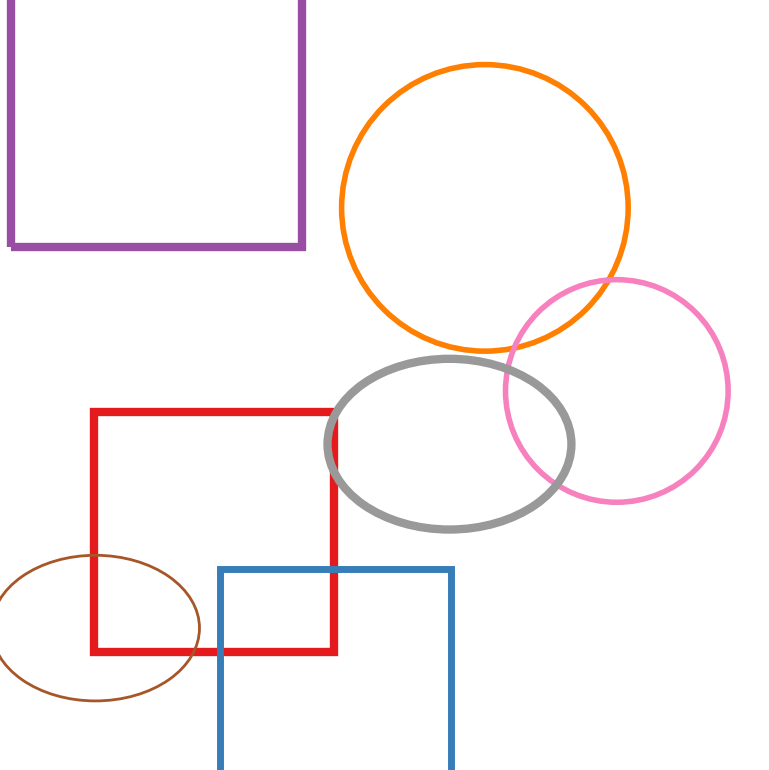[{"shape": "square", "thickness": 3, "radius": 0.78, "center": [0.278, 0.31]}, {"shape": "square", "thickness": 2.5, "radius": 0.75, "center": [0.436, 0.111]}, {"shape": "square", "thickness": 3, "radius": 0.95, "center": [0.203, 0.868]}, {"shape": "circle", "thickness": 2, "radius": 0.93, "center": [0.63, 0.73]}, {"shape": "oval", "thickness": 1, "radius": 0.68, "center": [0.124, 0.184]}, {"shape": "circle", "thickness": 2, "radius": 0.72, "center": [0.801, 0.492]}, {"shape": "oval", "thickness": 3, "radius": 0.79, "center": [0.584, 0.423]}]